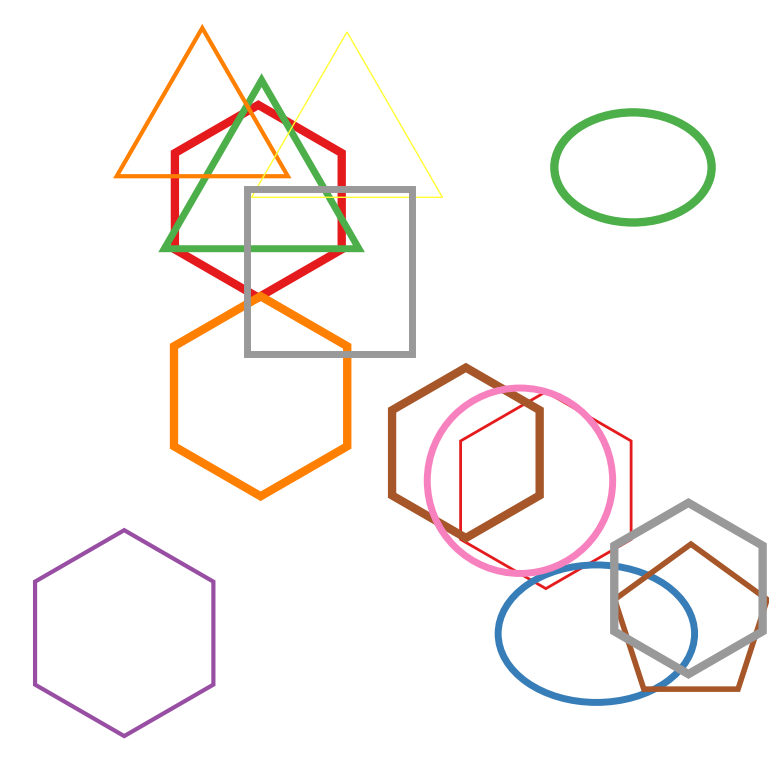[{"shape": "hexagon", "thickness": 3, "radius": 0.63, "center": [0.335, 0.739]}, {"shape": "hexagon", "thickness": 1, "radius": 0.64, "center": [0.709, 0.363]}, {"shape": "oval", "thickness": 2.5, "radius": 0.64, "center": [0.775, 0.177]}, {"shape": "triangle", "thickness": 2.5, "radius": 0.73, "center": [0.34, 0.75]}, {"shape": "oval", "thickness": 3, "radius": 0.51, "center": [0.822, 0.783]}, {"shape": "hexagon", "thickness": 1.5, "radius": 0.67, "center": [0.161, 0.178]}, {"shape": "triangle", "thickness": 1.5, "radius": 0.64, "center": [0.263, 0.835]}, {"shape": "hexagon", "thickness": 3, "radius": 0.65, "center": [0.338, 0.485]}, {"shape": "triangle", "thickness": 0.5, "radius": 0.72, "center": [0.451, 0.815]}, {"shape": "pentagon", "thickness": 2, "radius": 0.52, "center": [0.897, 0.189]}, {"shape": "hexagon", "thickness": 3, "radius": 0.55, "center": [0.605, 0.412]}, {"shape": "circle", "thickness": 2.5, "radius": 0.6, "center": [0.675, 0.376]}, {"shape": "hexagon", "thickness": 3, "radius": 0.56, "center": [0.894, 0.236]}, {"shape": "square", "thickness": 2.5, "radius": 0.54, "center": [0.429, 0.647]}]